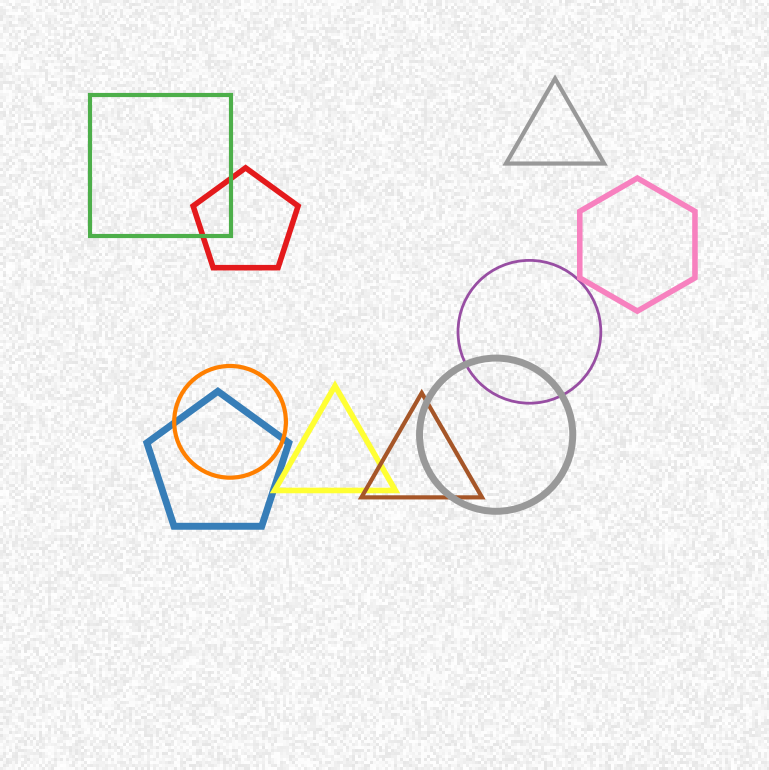[{"shape": "pentagon", "thickness": 2, "radius": 0.36, "center": [0.319, 0.71]}, {"shape": "pentagon", "thickness": 2.5, "radius": 0.48, "center": [0.283, 0.395]}, {"shape": "square", "thickness": 1.5, "radius": 0.46, "center": [0.209, 0.785]}, {"shape": "circle", "thickness": 1, "radius": 0.46, "center": [0.688, 0.569]}, {"shape": "circle", "thickness": 1.5, "radius": 0.36, "center": [0.299, 0.452]}, {"shape": "triangle", "thickness": 2, "radius": 0.45, "center": [0.435, 0.408]}, {"shape": "triangle", "thickness": 1.5, "radius": 0.45, "center": [0.548, 0.399]}, {"shape": "hexagon", "thickness": 2, "radius": 0.43, "center": [0.828, 0.682]}, {"shape": "circle", "thickness": 2.5, "radius": 0.5, "center": [0.644, 0.435]}, {"shape": "triangle", "thickness": 1.5, "radius": 0.37, "center": [0.721, 0.824]}]